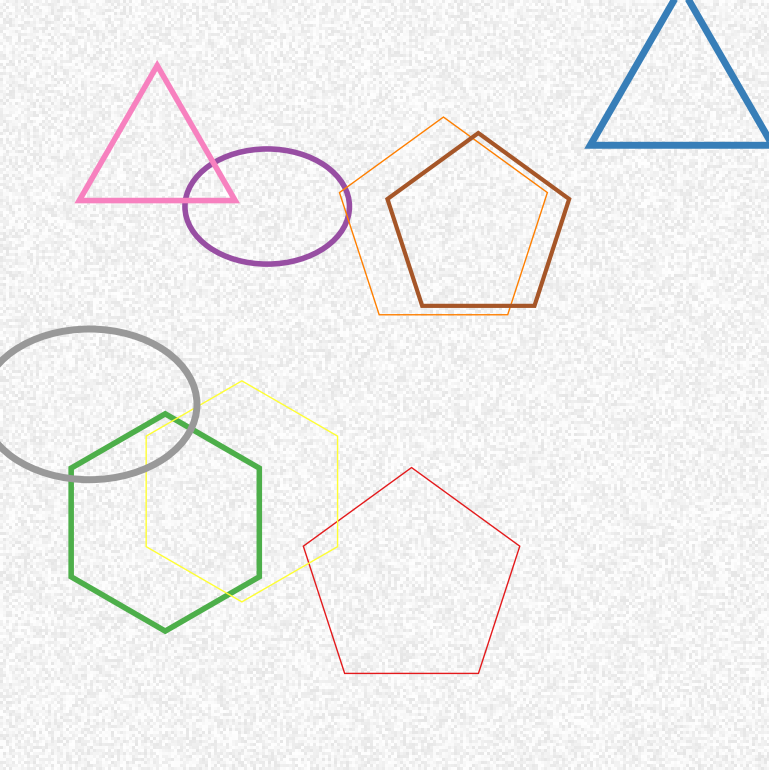[{"shape": "pentagon", "thickness": 0.5, "radius": 0.74, "center": [0.534, 0.245]}, {"shape": "triangle", "thickness": 2.5, "radius": 0.68, "center": [0.885, 0.88]}, {"shape": "hexagon", "thickness": 2, "radius": 0.71, "center": [0.215, 0.321]}, {"shape": "oval", "thickness": 2, "radius": 0.53, "center": [0.347, 0.732]}, {"shape": "pentagon", "thickness": 0.5, "radius": 0.71, "center": [0.576, 0.706]}, {"shape": "hexagon", "thickness": 0.5, "radius": 0.72, "center": [0.314, 0.362]}, {"shape": "pentagon", "thickness": 1.5, "radius": 0.62, "center": [0.621, 0.703]}, {"shape": "triangle", "thickness": 2, "radius": 0.58, "center": [0.204, 0.798]}, {"shape": "oval", "thickness": 2.5, "radius": 0.7, "center": [0.116, 0.475]}]